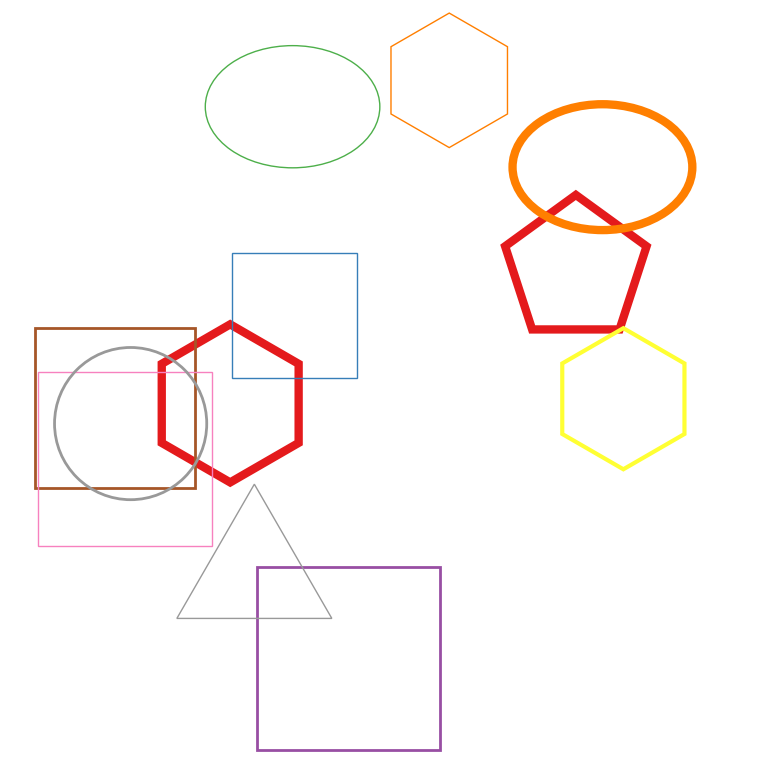[{"shape": "pentagon", "thickness": 3, "radius": 0.48, "center": [0.748, 0.65]}, {"shape": "hexagon", "thickness": 3, "radius": 0.51, "center": [0.299, 0.476]}, {"shape": "square", "thickness": 0.5, "radius": 0.41, "center": [0.382, 0.59]}, {"shape": "oval", "thickness": 0.5, "radius": 0.57, "center": [0.38, 0.861]}, {"shape": "square", "thickness": 1, "radius": 0.6, "center": [0.452, 0.145]}, {"shape": "oval", "thickness": 3, "radius": 0.58, "center": [0.782, 0.783]}, {"shape": "hexagon", "thickness": 0.5, "radius": 0.44, "center": [0.583, 0.896]}, {"shape": "hexagon", "thickness": 1.5, "radius": 0.46, "center": [0.81, 0.482]}, {"shape": "square", "thickness": 1, "radius": 0.52, "center": [0.149, 0.47]}, {"shape": "square", "thickness": 0.5, "radius": 0.56, "center": [0.162, 0.404]}, {"shape": "circle", "thickness": 1, "radius": 0.49, "center": [0.17, 0.45]}, {"shape": "triangle", "thickness": 0.5, "radius": 0.58, "center": [0.33, 0.255]}]